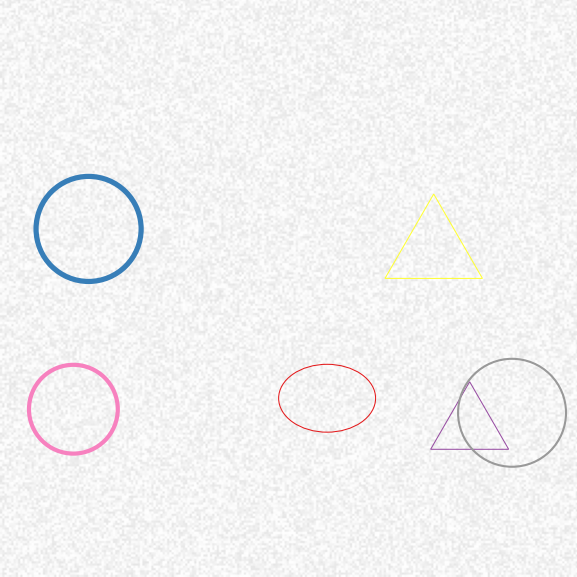[{"shape": "oval", "thickness": 0.5, "radius": 0.42, "center": [0.566, 0.31]}, {"shape": "circle", "thickness": 2.5, "radius": 0.45, "center": [0.153, 0.603]}, {"shape": "triangle", "thickness": 0.5, "radius": 0.39, "center": [0.813, 0.26]}, {"shape": "triangle", "thickness": 0.5, "radius": 0.49, "center": [0.751, 0.566]}, {"shape": "circle", "thickness": 2, "radius": 0.38, "center": [0.127, 0.291]}, {"shape": "circle", "thickness": 1, "radius": 0.47, "center": [0.887, 0.284]}]